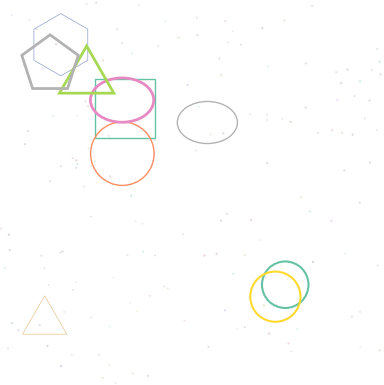[{"shape": "circle", "thickness": 1.5, "radius": 0.3, "center": [0.741, 0.26]}, {"shape": "square", "thickness": 1, "radius": 0.39, "center": [0.325, 0.719]}, {"shape": "circle", "thickness": 1, "radius": 0.41, "center": [0.318, 0.601]}, {"shape": "hexagon", "thickness": 0.5, "radius": 0.4, "center": [0.158, 0.884]}, {"shape": "oval", "thickness": 2, "radius": 0.41, "center": [0.317, 0.74]}, {"shape": "triangle", "thickness": 2, "radius": 0.41, "center": [0.225, 0.799]}, {"shape": "circle", "thickness": 1.5, "radius": 0.33, "center": [0.715, 0.229]}, {"shape": "triangle", "thickness": 0.5, "radius": 0.33, "center": [0.116, 0.165]}, {"shape": "pentagon", "thickness": 2, "radius": 0.39, "center": [0.13, 0.832]}, {"shape": "oval", "thickness": 1, "radius": 0.39, "center": [0.539, 0.682]}]